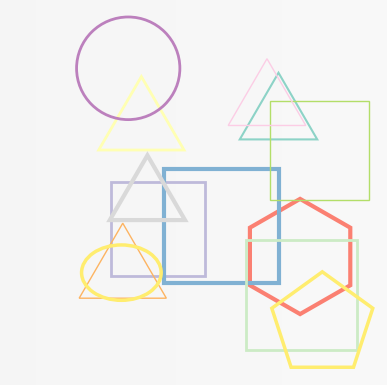[{"shape": "triangle", "thickness": 1.5, "radius": 0.58, "center": [0.719, 0.696]}, {"shape": "triangle", "thickness": 2, "radius": 0.64, "center": [0.365, 0.674]}, {"shape": "square", "thickness": 2, "radius": 0.61, "center": [0.407, 0.406]}, {"shape": "hexagon", "thickness": 3, "radius": 0.75, "center": [0.774, 0.334]}, {"shape": "square", "thickness": 3, "radius": 0.74, "center": [0.571, 0.413]}, {"shape": "triangle", "thickness": 1, "radius": 0.65, "center": [0.317, 0.29]}, {"shape": "square", "thickness": 1, "radius": 0.64, "center": [0.824, 0.609]}, {"shape": "triangle", "thickness": 1, "radius": 0.58, "center": [0.689, 0.732]}, {"shape": "triangle", "thickness": 3, "radius": 0.56, "center": [0.38, 0.484]}, {"shape": "circle", "thickness": 2, "radius": 0.67, "center": [0.331, 0.823]}, {"shape": "square", "thickness": 2, "radius": 0.72, "center": [0.777, 0.234]}, {"shape": "pentagon", "thickness": 2.5, "radius": 0.69, "center": [0.832, 0.157]}, {"shape": "oval", "thickness": 2.5, "radius": 0.51, "center": [0.313, 0.292]}]